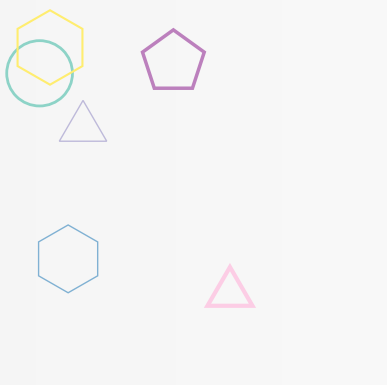[{"shape": "circle", "thickness": 2, "radius": 0.42, "center": [0.102, 0.81]}, {"shape": "triangle", "thickness": 1, "radius": 0.35, "center": [0.214, 0.669]}, {"shape": "hexagon", "thickness": 1, "radius": 0.44, "center": [0.176, 0.328]}, {"shape": "triangle", "thickness": 3, "radius": 0.34, "center": [0.593, 0.239]}, {"shape": "pentagon", "thickness": 2.5, "radius": 0.42, "center": [0.447, 0.839]}, {"shape": "hexagon", "thickness": 1.5, "radius": 0.48, "center": [0.129, 0.877]}]